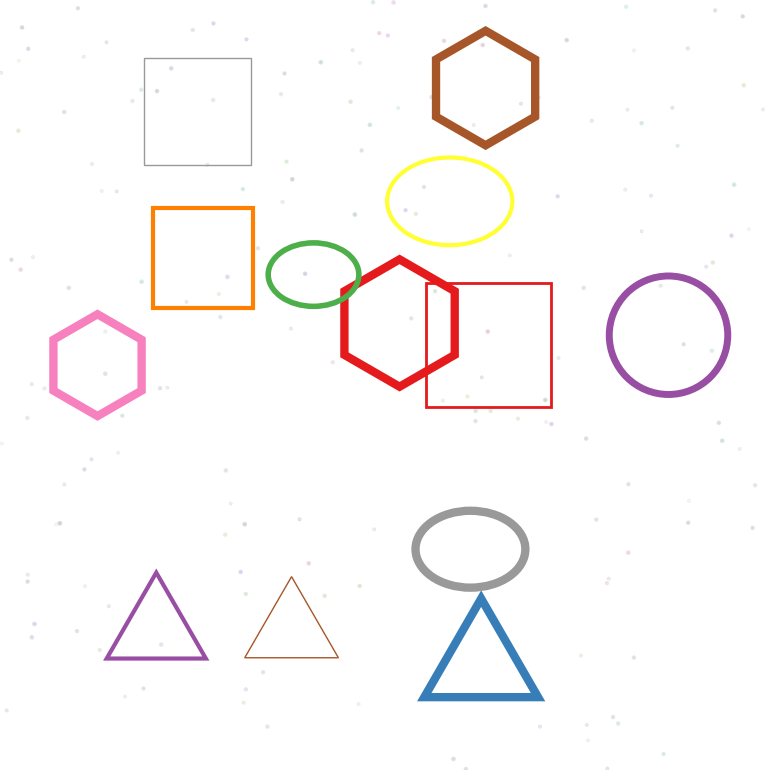[{"shape": "hexagon", "thickness": 3, "radius": 0.41, "center": [0.519, 0.58]}, {"shape": "square", "thickness": 1, "radius": 0.4, "center": [0.634, 0.552]}, {"shape": "triangle", "thickness": 3, "radius": 0.43, "center": [0.625, 0.137]}, {"shape": "oval", "thickness": 2, "radius": 0.29, "center": [0.407, 0.643]}, {"shape": "circle", "thickness": 2.5, "radius": 0.38, "center": [0.868, 0.565]}, {"shape": "triangle", "thickness": 1.5, "radius": 0.37, "center": [0.203, 0.182]}, {"shape": "square", "thickness": 1.5, "radius": 0.32, "center": [0.263, 0.665]}, {"shape": "oval", "thickness": 1.5, "radius": 0.41, "center": [0.584, 0.739]}, {"shape": "hexagon", "thickness": 3, "radius": 0.37, "center": [0.631, 0.886]}, {"shape": "triangle", "thickness": 0.5, "radius": 0.35, "center": [0.379, 0.181]}, {"shape": "hexagon", "thickness": 3, "radius": 0.33, "center": [0.127, 0.526]}, {"shape": "oval", "thickness": 3, "radius": 0.36, "center": [0.611, 0.287]}, {"shape": "square", "thickness": 0.5, "radius": 0.35, "center": [0.256, 0.855]}]